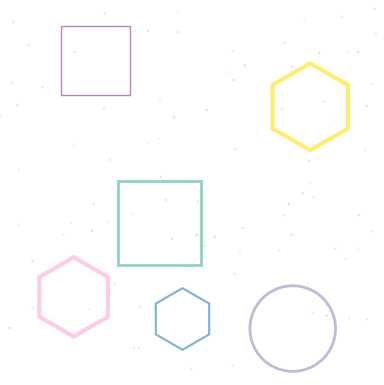[{"shape": "square", "thickness": 2, "radius": 0.54, "center": [0.414, 0.42]}, {"shape": "circle", "thickness": 2, "radius": 0.56, "center": [0.76, 0.147]}, {"shape": "hexagon", "thickness": 1.5, "radius": 0.4, "center": [0.474, 0.172]}, {"shape": "hexagon", "thickness": 3, "radius": 0.52, "center": [0.191, 0.229]}, {"shape": "square", "thickness": 1, "radius": 0.45, "center": [0.248, 0.842]}, {"shape": "hexagon", "thickness": 3, "radius": 0.57, "center": [0.806, 0.723]}]